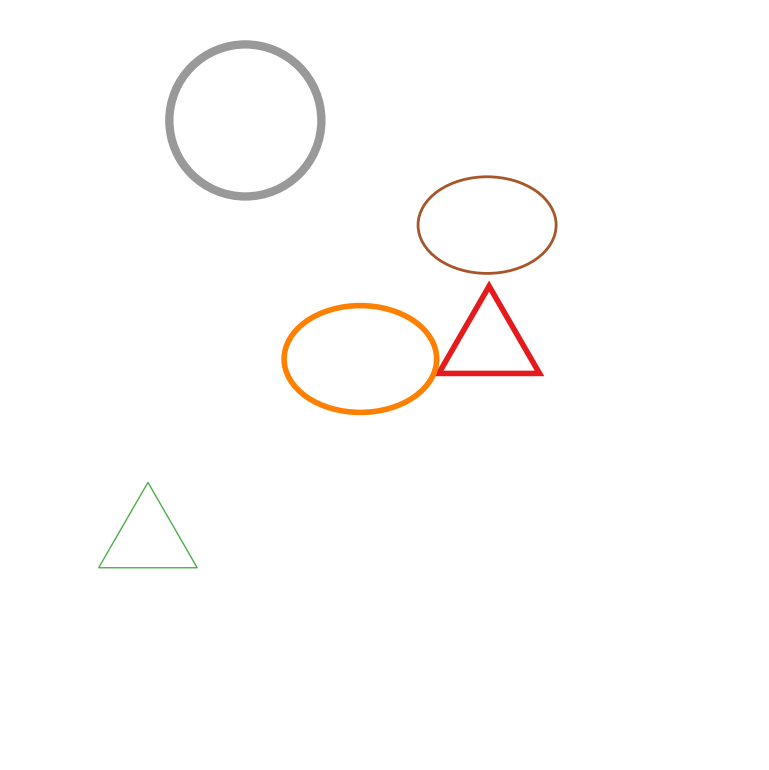[{"shape": "triangle", "thickness": 2, "radius": 0.38, "center": [0.635, 0.553]}, {"shape": "triangle", "thickness": 0.5, "radius": 0.37, "center": [0.192, 0.3]}, {"shape": "oval", "thickness": 2, "radius": 0.5, "center": [0.468, 0.534]}, {"shape": "oval", "thickness": 1, "radius": 0.45, "center": [0.633, 0.708]}, {"shape": "circle", "thickness": 3, "radius": 0.49, "center": [0.319, 0.844]}]